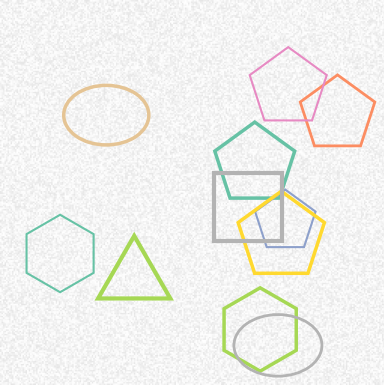[{"shape": "pentagon", "thickness": 2.5, "radius": 0.55, "center": [0.662, 0.574]}, {"shape": "hexagon", "thickness": 1.5, "radius": 0.5, "center": [0.156, 0.342]}, {"shape": "pentagon", "thickness": 2, "radius": 0.51, "center": [0.877, 0.704]}, {"shape": "pentagon", "thickness": 1.5, "radius": 0.41, "center": [0.741, 0.425]}, {"shape": "pentagon", "thickness": 1.5, "radius": 0.53, "center": [0.749, 0.772]}, {"shape": "hexagon", "thickness": 2.5, "radius": 0.54, "center": [0.676, 0.144]}, {"shape": "triangle", "thickness": 3, "radius": 0.54, "center": [0.349, 0.279]}, {"shape": "pentagon", "thickness": 2.5, "radius": 0.59, "center": [0.731, 0.385]}, {"shape": "oval", "thickness": 2.5, "radius": 0.55, "center": [0.276, 0.701]}, {"shape": "square", "thickness": 3, "radius": 0.44, "center": [0.645, 0.463]}, {"shape": "oval", "thickness": 2, "radius": 0.57, "center": [0.722, 0.103]}]